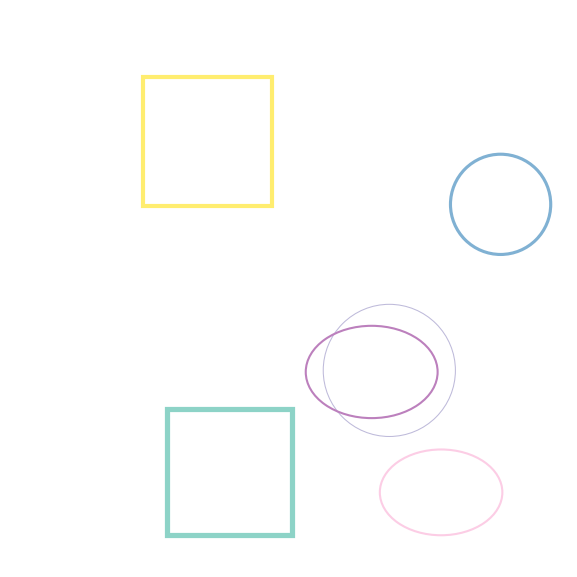[{"shape": "square", "thickness": 2.5, "radius": 0.54, "center": [0.398, 0.182]}, {"shape": "circle", "thickness": 0.5, "radius": 0.57, "center": [0.674, 0.358]}, {"shape": "circle", "thickness": 1.5, "radius": 0.43, "center": [0.867, 0.645]}, {"shape": "oval", "thickness": 1, "radius": 0.53, "center": [0.764, 0.147]}, {"shape": "oval", "thickness": 1, "radius": 0.57, "center": [0.644, 0.355]}, {"shape": "square", "thickness": 2, "radius": 0.56, "center": [0.359, 0.754]}]